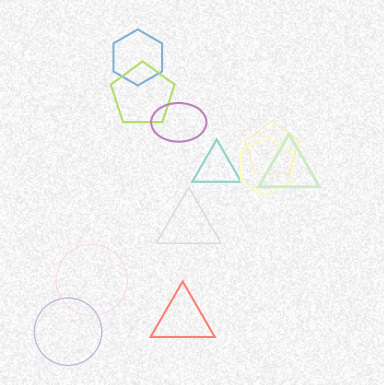[{"shape": "triangle", "thickness": 1.5, "radius": 0.37, "center": [0.563, 0.564]}, {"shape": "hexagon", "thickness": 1, "radius": 0.39, "center": [0.691, 0.568]}, {"shape": "circle", "thickness": 1, "radius": 0.44, "center": [0.177, 0.138]}, {"shape": "triangle", "thickness": 1.5, "radius": 0.48, "center": [0.474, 0.173]}, {"shape": "hexagon", "thickness": 1.5, "radius": 0.36, "center": [0.358, 0.851]}, {"shape": "pentagon", "thickness": 1.5, "radius": 0.44, "center": [0.371, 0.753]}, {"shape": "circle", "thickness": 0.5, "radius": 0.46, "center": [0.238, 0.273]}, {"shape": "triangle", "thickness": 1, "radius": 0.49, "center": [0.49, 0.417]}, {"shape": "oval", "thickness": 1.5, "radius": 0.36, "center": [0.464, 0.682]}, {"shape": "triangle", "thickness": 2, "radius": 0.46, "center": [0.751, 0.561]}, {"shape": "pentagon", "thickness": 0.5, "radius": 0.37, "center": [0.706, 0.61]}]